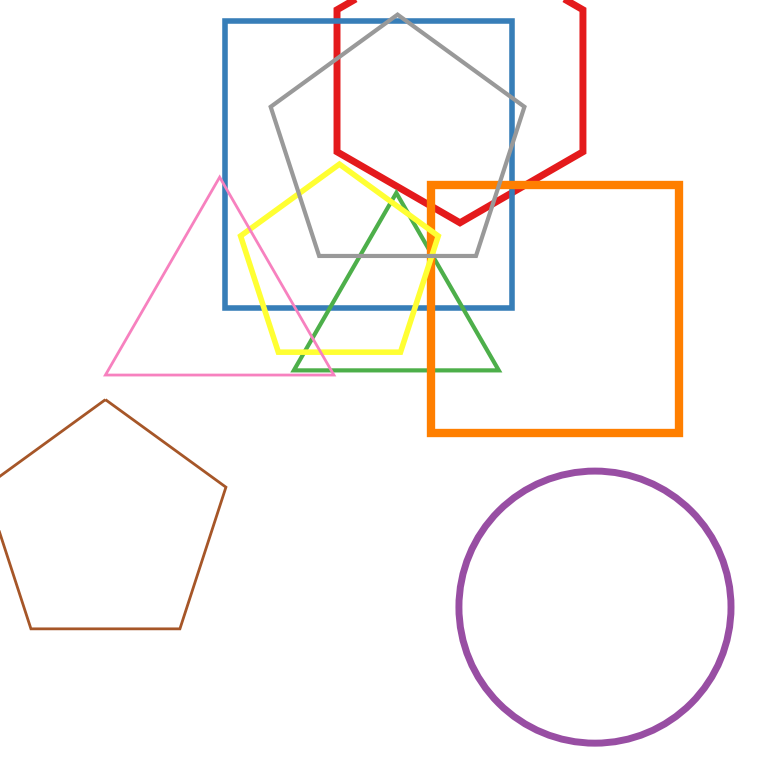[{"shape": "hexagon", "thickness": 2.5, "radius": 0.92, "center": [0.597, 0.895]}, {"shape": "square", "thickness": 2, "radius": 0.93, "center": [0.478, 0.787]}, {"shape": "triangle", "thickness": 1.5, "radius": 0.77, "center": [0.515, 0.596]}, {"shape": "circle", "thickness": 2.5, "radius": 0.88, "center": [0.773, 0.212]}, {"shape": "square", "thickness": 3, "radius": 0.8, "center": [0.721, 0.599]}, {"shape": "pentagon", "thickness": 2, "radius": 0.67, "center": [0.441, 0.652]}, {"shape": "pentagon", "thickness": 1, "radius": 0.82, "center": [0.137, 0.316]}, {"shape": "triangle", "thickness": 1, "radius": 0.86, "center": [0.285, 0.599]}, {"shape": "pentagon", "thickness": 1.5, "radius": 0.87, "center": [0.516, 0.808]}]